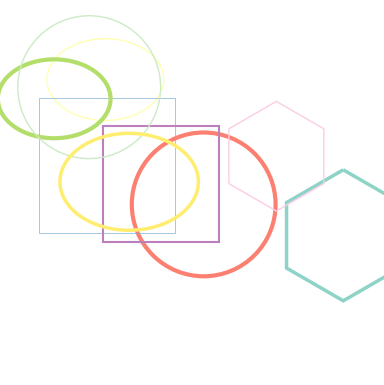[{"shape": "hexagon", "thickness": 2.5, "radius": 0.85, "center": [0.892, 0.389]}, {"shape": "oval", "thickness": 1, "radius": 0.76, "center": [0.274, 0.793]}, {"shape": "circle", "thickness": 3, "radius": 0.93, "center": [0.529, 0.469]}, {"shape": "square", "thickness": 0.5, "radius": 0.88, "center": [0.277, 0.57]}, {"shape": "oval", "thickness": 3, "radius": 0.73, "center": [0.141, 0.743]}, {"shape": "hexagon", "thickness": 1, "radius": 0.71, "center": [0.718, 0.594]}, {"shape": "square", "thickness": 1.5, "radius": 0.76, "center": [0.418, 0.522]}, {"shape": "circle", "thickness": 1, "radius": 0.93, "center": [0.232, 0.774]}, {"shape": "oval", "thickness": 2.5, "radius": 0.9, "center": [0.336, 0.528]}]